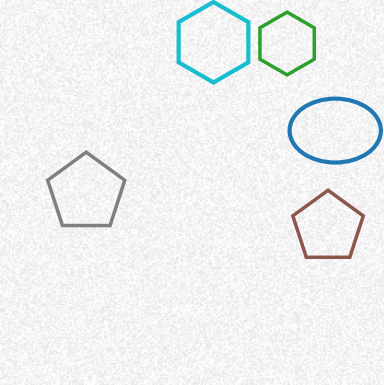[{"shape": "oval", "thickness": 3, "radius": 0.59, "center": [0.871, 0.661]}, {"shape": "hexagon", "thickness": 2.5, "radius": 0.41, "center": [0.746, 0.887]}, {"shape": "pentagon", "thickness": 2.5, "radius": 0.48, "center": [0.852, 0.41]}, {"shape": "pentagon", "thickness": 2.5, "radius": 0.53, "center": [0.224, 0.499]}, {"shape": "hexagon", "thickness": 3, "radius": 0.52, "center": [0.555, 0.89]}]